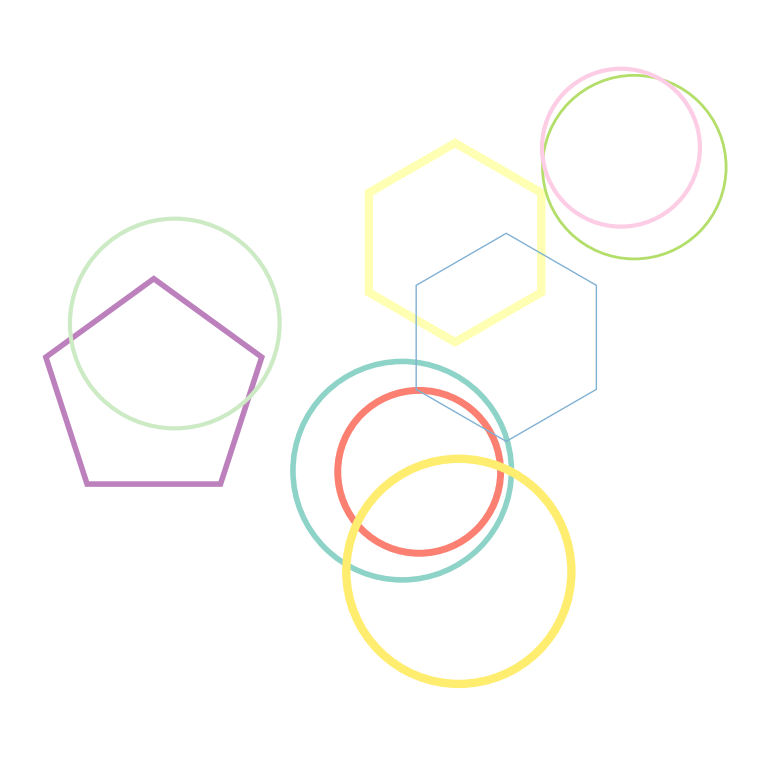[{"shape": "circle", "thickness": 2, "radius": 0.71, "center": [0.522, 0.389]}, {"shape": "hexagon", "thickness": 3, "radius": 0.65, "center": [0.591, 0.685]}, {"shape": "circle", "thickness": 2.5, "radius": 0.53, "center": [0.544, 0.387]}, {"shape": "hexagon", "thickness": 0.5, "radius": 0.68, "center": [0.657, 0.562]}, {"shape": "circle", "thickness": 1, "radius": 0.6, "center": [0.824, 0.783]}, {"shape": "circle", "thickness": 1.5, "radius": 0.51, "center": [0.806, 0.808]}, {"shape": "pentagon", "thickness": 2, "radius": 0.74, "center": [0.2, 0.491]}, {"shape": "circle", "thickness": 1.5, "radius": 0.68, "center": [0.227, 0.58]}, {"shape": "circle", "thickness": 3, "radius": 0.73, "center": [0.596, 0.258]}]